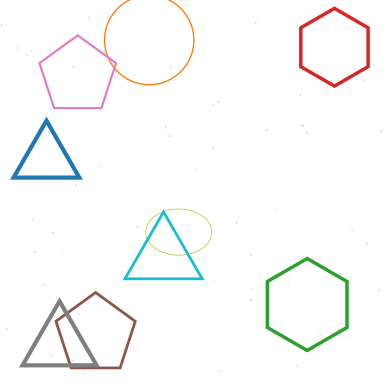[{"shape": "triangle", "thickness": 3, "radius": 0.49, "center": [0.121, 0.588]}, {"shape": "circle", "thickness": 1, "radius": 0.58, "center": [0.388, 0.896]}, {"shape": "hexagon", "thickness": 2.5, "radius": 0.6, "center": [0.798, 0.209]}, {"shape": "hexagon", "thickness": 2.5, "radius": 0.5, "center": [0.869, 0.877]}, {"shape": "pentagon", "thickness": 2, "radius": 0.54, "center": [0.248, 0.132]}, {"shape": "pentagon", "thickness": 1.5, "radius": 0.52, "center": [0.202, 0.804]}, {"shape": "triangle", "thickness": 3, "radius": 0.56, "center": [0.155, 0.107]}, {"shape": "oval", "thickness": 0.5, "radius": 0.43, "center": [0.464, 0.397]}, {"shape": "triangle", "thickness": 2, "radius": 0.58, "center": [0.425, 0.334]}]